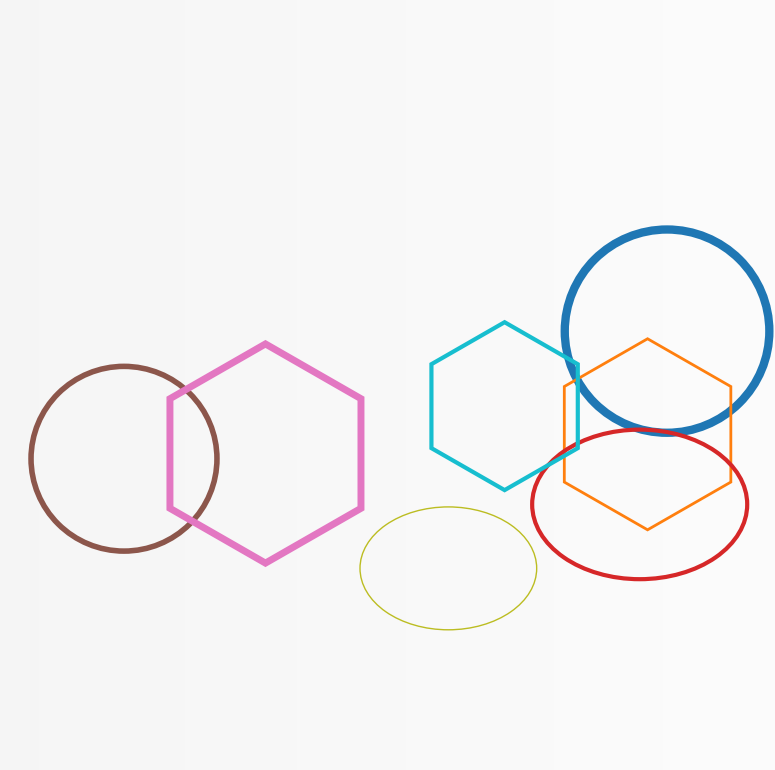[{"shape": "circle", "thickness": 3, "radius": 0.66, "center": [0.861, 0.57]}, {"shape": "hexagon", "thickness": 1, "radius": 0.62, "center": [0.836, 0.436]}, {"shape": "oval", "thickness": 1.5, "radius": 0.69, "center": [0.825, 0.345]}, {"shape": "circle", "thickness": 2, "radius": 0.6, "center": [0.16, 0.404]}, {"shape": "hexagon", "thickness": 2.5, "radius": 0.71, "center": [0.343, 0.411]}, {"shape": "oval", "thickness": 0.5, "radius": 0.57, "center": [0.579, 0.262]}, {"shape": "hexagon", "thickness": 1.5, "radius": 0.55, "center": [0.651, 0.473]}]